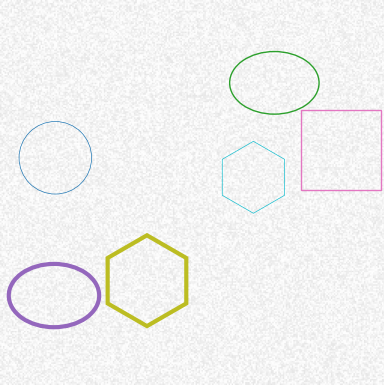[{"shape": "circle", "thickness": 0.5, "radius": 0.47, "center": [0.144, 0.59]}, {"shape": "oval", "thickness": 1, "radius": 0.58, "center": [0.713, 0.785]}, {"shape": "oval", "thickness": 3, "radius": 0.59, "center": [0.14, 0.232]}, {"shape": "square", "thickness": 1, "radius": 0.52, "center": [0.886, 0.611]}, {"shape": "hexagon", "thickness": 3, "radius": 0.59, "center": [0.382, 0.271]}, {"shape": "hexagon", "thickness": 0.5, "radius": 0.47, "center": [0.658, 0.539]}]